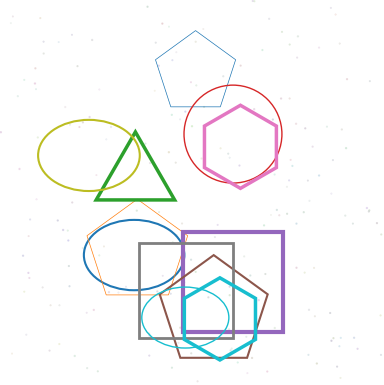[{"shape": "oval", "thickness": 1.5, "radius": 0.65, "center": [0.348, 0.337]}, {"shape": "pentagon", "thickness": 0.5, "radius": 0.55, "center": [0.508, 0.811]}, {"shape": "pentagon", "thickness": 0.5, "radius": 0.69, "center": [0.357, 0.345]}, {"shape": "triangle", "thickness": 2.5, "radius": 0.59, "center": [0.352, 0.54]}, {"shape": "circle", "thickness": 1, "radius": 0.64, "center": [0.605, 0.652]}, {"shape": "square", "thickness": 3, "radius": 0.65, "center": [0.606, 0.268]}, {"shape": "pentagon", "thickness": 1.5, "radius": 0.74, "center": [0.555, 0.19]}, {"shape": "hexagon", "thickness": 2.5, "radius": 0.54, "center": [0.624, 0.619]}, {"shape": "square", "thickness": 2, "radius": 0.61, "center": [0.483, 0.246]}, {"shape": "oval", "thickness": 1.5, "radius": 0.66, "center": [0.231, 0.596]}, {"shape": "oval", "thickness": 1, "radius": 0.57, "center": [0.481, 0.175]}, {"shape": "hexagon", "thickness": 2.5, "radius": 0.53, "center": [0.571, 0.172]}]